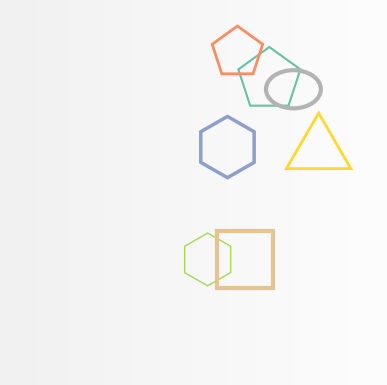[{"shape": "pentagon", "thickness": 1.5, "radius": 0.42, "center": [0.695, 0.794]}, {"shape": "pentagon", "thickness": 2, "radius": 0.34, "center": [0.613, 0.864]}, {"shape": "hexagon", "thickness": 2.5, "radius": 0.4, "center": [0.587, 0.618]}, {"shape": "hexagon", "thickness": 1, "radius": 0.34, "center": [0.536, 0.326]}, {"shape": "triangle", "thickness": 2, "radius": 0.48, "center": [0.822, 0.61]}, {"shape": "square", "thickness": 3, "radius": 0.37, "center": [0.632, 0.326]}, {"shape": "oval", "thickness": 3, "radius": 0.35, "center": [0.757, 0.768]}]